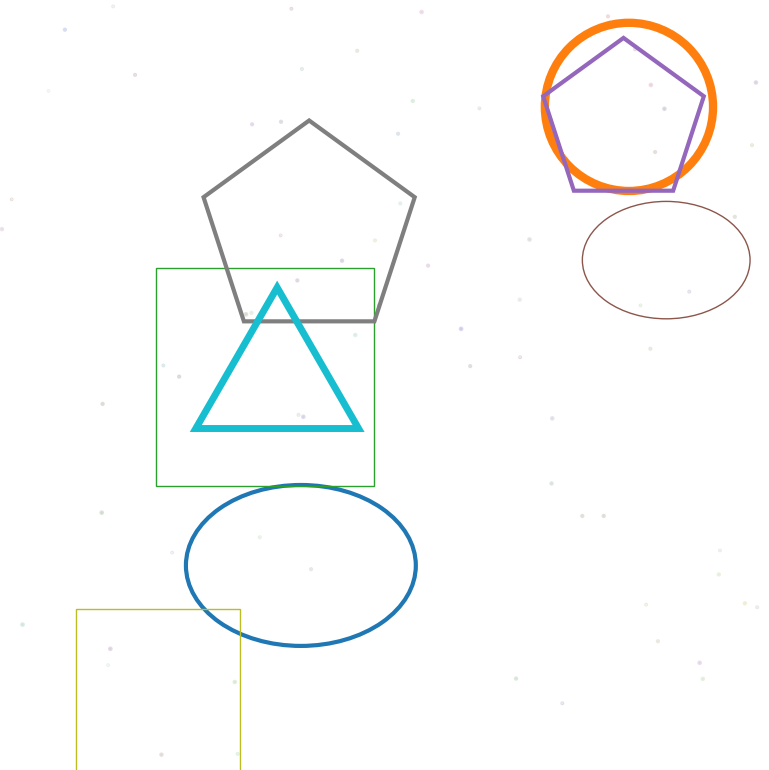[{"shape": "oval", "thickness": 1.5, "radius": 0.75, "center": [0.391, 0.266]}, {"shape": "circle", "thickness": 3, "radius": 0.55, "center": [0.817, 0.861]}, {"shape": "square", "thickness": 0.5, "radius": 0.71, "center": [0.344, 0.51]}, {"shape": "pentagon", "thickness": 1.5, "radius": 0.55, "center": [0.81, 0.841]}, {"shape": "oval", "thickness": 0.5, "radius": 0.54, "center": [0.865, 0.662]}, {"shape": "pentagon", "thickness": 1.5, "radius": 0.72, "center": [0.401, 0.699]}, {"shape": "square", "thickness": 0.5, "radius": 0.53, "center": [0.205, 0.102]}, {"shape": "triangle", "thickness": 2.5, "radius": 0.61, "center": [0.36, 0.505]}]